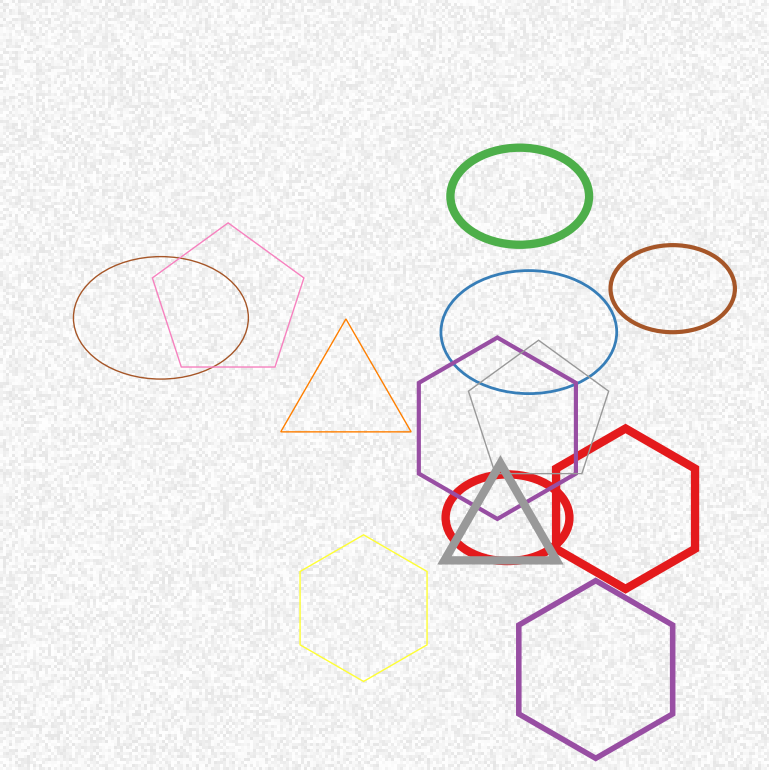[{"shape": "oval", "thickness": 3, "radius": 0.4, "center": [0.659, 0.328]}, {"shape": "hexagon", "thickness": 3, "radius": 0.52, "center": [0.812, 0.339]}, {"shape": "oval", "thickness": 1, "radius": 0.57, "center": [0.687, 0.569]}, {"shape": "oval", "thickness": 3, "radius": 0.45, "center": [0.675, 0.745]}, {"shape": "hexagon", "thickness": 1.5, "radius": 0.59, "center": [0.646, 0.444]}, {"shape": "hexagon", "thickness": 2, "radius": 0.58, "center": [0.774, 0.131]}, {"shape": "triangle", "thickness": 0.5, "radius": 0.49, "center": [0.449, 0.488]}, {"shape": "hexagon", "thickness": 0.5, "radius": 0.48, "center": [0.472, 0.21]}, {"shape": "oval", "thickness": 0.5, "radius": 0.57, "center": [0.209, 0.587]}, {"shape": "oval", "thickness": 1.5, "radius": 0.4, "center": [0.874, 0.625]}, {"shape": "pentagon", "thickness": 0.5, "radius": 0.52, "center": [0.296, 0.607]}, {"shape": "triangle", "thickness": 3, "radius": 0.42, "center": [0.65, 0.314]}, {"shape": "pentagon", "thickness": 0.5, "radius": 0.48, "center": [0.699, 0.462]}]